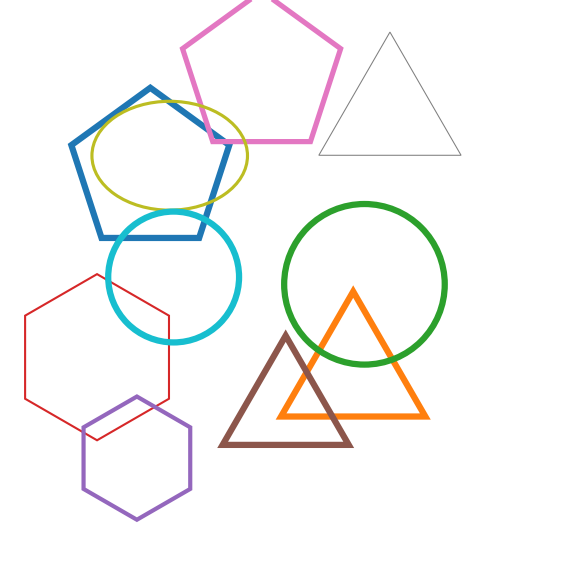[{"shape": "pentagon", "thickness": 3, "radius": 0.72, "center": [0.26, 0.703]}, {"shape": "triangle", "thickness": 3, "radius": 0.72, "center": [0.612, 0.35]}, {"shape": "circle", "thickness": 3, "radius": 0.7, "center": [0.631, 0.507]}, {"shape": "hexagon", "thickness": 1, "radius": 0.72, "center": [0.168, 0.381]}, {"shape": "hexagon", "thickness": 2, "radius": 0.53, "center": [0.237, 0.206]}, {"shape": "triangle", "thickness": 3, "radius": 0.63, "center": [0.495, 0.292]}, {"shape": "pentagon", "thickness": 2.5, "radius": 0.72, "center": [0.453, 0.87]}, {"shape": "triangle", "thickness": 0.5, "radius": 0.71, "center": [0.675, 0.801]}, {"shape": "oval", "thickness": 1.5, "radius": 0.67, "center": [0.294, 0.729]}, {"shape": "circle", "thickness": 3, "radius": 0.57, "center": [0.301, 0.519]}]